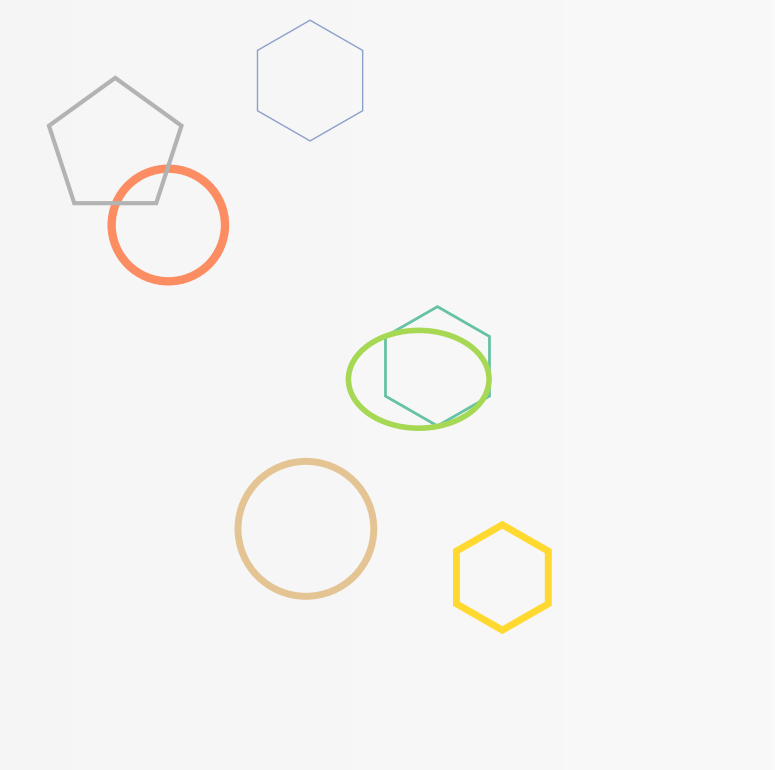[{"shape": "hexagon", "thickness": 1, "radius": 0.39, "center": [0.564, 0.524]}, {"shape": "circle", "thickness": 3, "radius": 0.37, "center": [0.217, 0.708]}, {"shape": "hexagon", "thickness": 0.5, "radius": 0.39, "center": [0.4, 0.895]}, {"shape": "oval", "thickness": 2, "radius": 0.45, "center": [0.54, 0.507]}, {"shape": "hexagon", "thickness": 2.5, "radius": 0.34, "center": [0.648, 0.25]}, {"shape": "circle", "thickness": 2.5, "radius": 0.44, "center": [0.395, 0.313]}, {"shape": "pentagon", "thickness": 1.5, "radius": 0.45, "center": [0.149, 0.809]}]